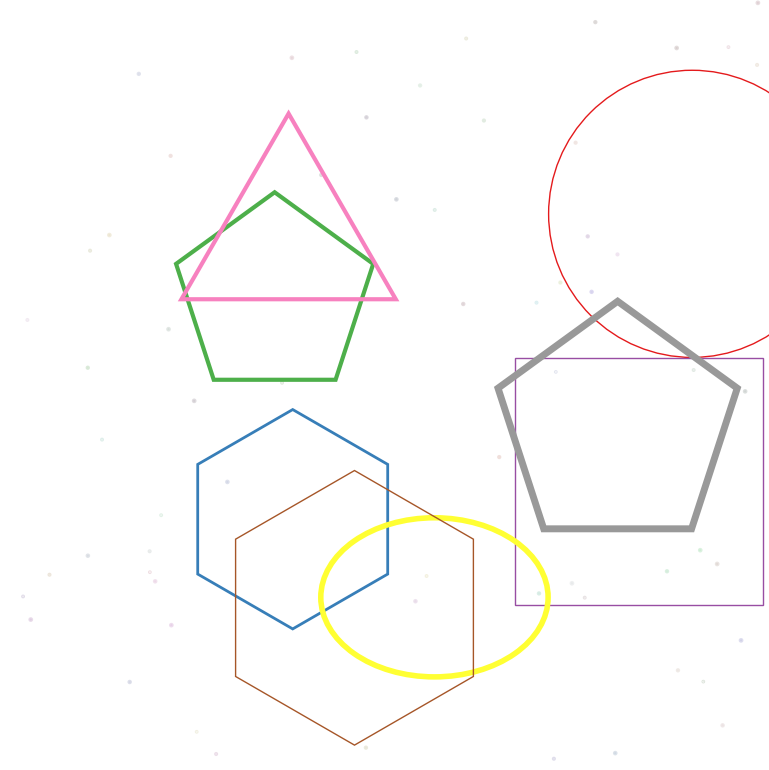[{"shape": "circle", "thickness": 0.5, "radius": 0.93, "center": [0.899, 0.722]}, {"shape": "hexagon", "thickness": 1, "radius": 0.71, "center": [0.38, 0.326]}, {"shape": "pentagon", "thickness": 1.5, "radius": 0.67, "center": [0.357, 0.616]}, {"shape": "square", "thickness": 0.5, "radius": 0.8, "center": [0.83, 0.375]}, {"shape": "oval", "thickness": 2, "radius": 0.74, "center": [0.564, 0.224]}, {"shape": "hexagon", "thickness": 0.5, "radius": 0.89, "center": [0.46, 0.211]}, {"shape": "triangle", "thickness": 1.5, "radius": 0.8, "center": [0.375, 0.692]}, {"shape": "pentagon", "thickness": 2.5, "radius": 0.82, "center": [0.802, 0.445]}]